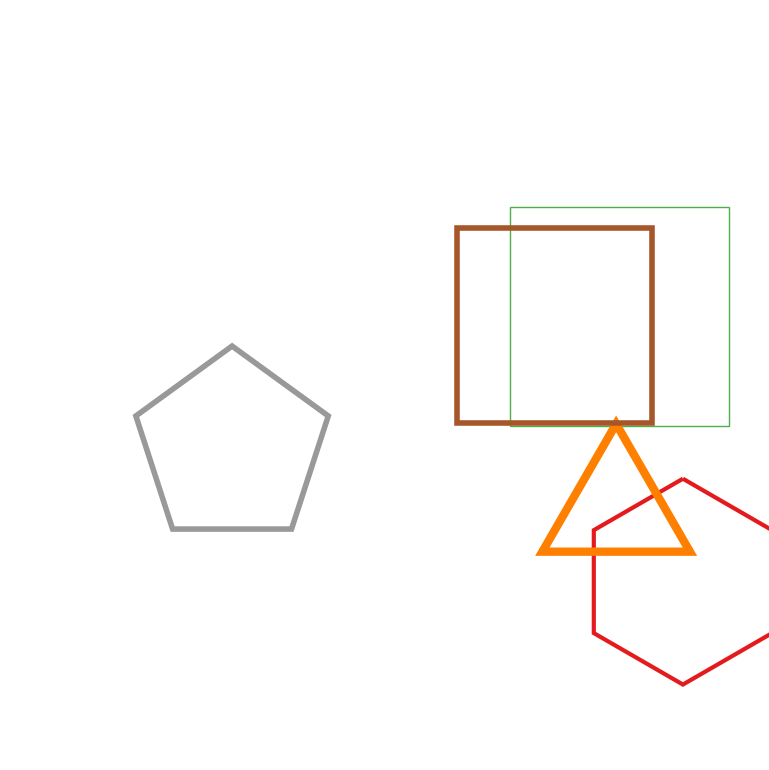[{"shape": "hexagon", "thickness": 1.5, "radius": 0.67, "center": [0.887, 0.245]}, {"shape": "square", "thickness": 0.5, "radius": 0.71, "center": [0.804, 0.589]}, {"shape": "triangle", "thickness": 3, "radius": 0.55, "center": [0.8, 0.339]}, {"shape": "square", "thickness": 2, "radius": 0.64, "center": [0.72, 0.577]}, {"shape": "pentagon", "thickness": 2, "radius": 0.66, "center": [0.301, 0.419]}]